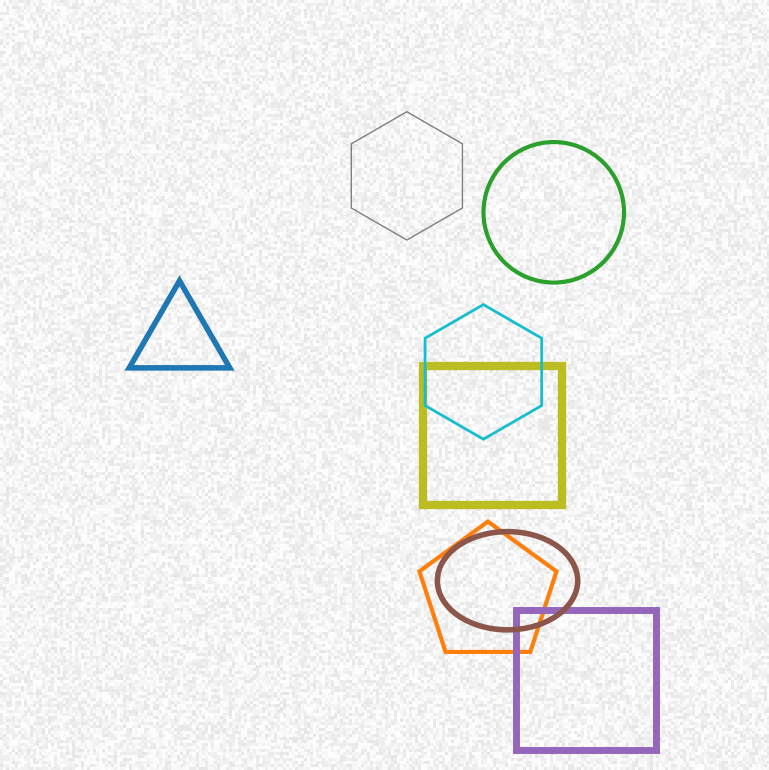[{"shape": "triangle", "thickness": 2, "radius": 0.38, "center": [0.233, 0.56]}, {"shape": "pentagon", "thickness": 1.5, "radius": 0.47, "center": [0.634, 0.229]}, {"shape": "circle", "thickness": 1.5, "radius": 0.46, "center": [0.719, 0.724]}, {"shape": "square", "thickness": 2.5, "radius": 0.45, "center": [0.762, 0.117]}, {"shape": "oval", "thickness": 2, "radius": 0.46, "center": [0.659, 0.246]}, {"shape": "hexagon", "thickness": 0.5, "radius": 0.42, "center": [0.528, 0.772]}, {"shape": "square", "thickness": 3, "radius": 0.45, "center": [0.64, 0.435]}, {"shape": "hexagon", "thickness": 1, "radius": 0.44, "center": [0.628, 0.517]}]